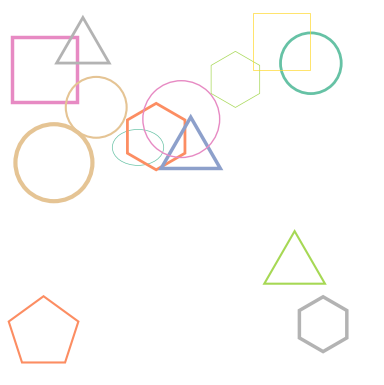[{"shape": "oval", "thickness": 0.5, "radius": 0.33, "center": [0.358, 0.617]}, {"shape": "circle", "thickness": 2, "radius": 0.39, "center": [0.807, 0.836]}, {"shape": "hexagon", "thickness": 2, "radius": 0.43, "center": [0.406, 0.645]}, {"shape": "pentagon", "thickness": 1.5, "radius": 0.48, "center": [0.113, 0.135]}, {"shape": "triangle", "thickness": 2.5, "radius": 0.44, "center": [0.495, 0.607]}, {"shape": "circle", "thickness": 1, "radius": 0.5, "center": [0.471, 0.691]}, {"shape": "square", "thickness": 2.5, "radius": 0.42, "center": [0.116, 0.819]}, {"shape": "triangle", "thickness": 1.5, "radius": 0.45, "center": [0.765, 0.309]}, {"shape": "hexagon", "thickness": 0.5, "radius": 0.36, "center": [0.611, 0.794]}, {"shape": "square", "thickness": 0.5, "radius": 0.37, "center": [0.731, 0.893]}, {"shape": "circle", "thickness": 3, "radius": 0.5, "center": [0.14, 0.577]}, {"shape": "circle", "thickness": 1.5, "radius": 0.4, "center": [0.25, 0.721]}, {"shape": "hexagon", "thickness": 2.5, "radius": 0.36, "center": [0.839, 0.158]}, {"shape": "triangle", "thickness": 2, "radius": 0.39, "center": [0.215, 0.876]}]